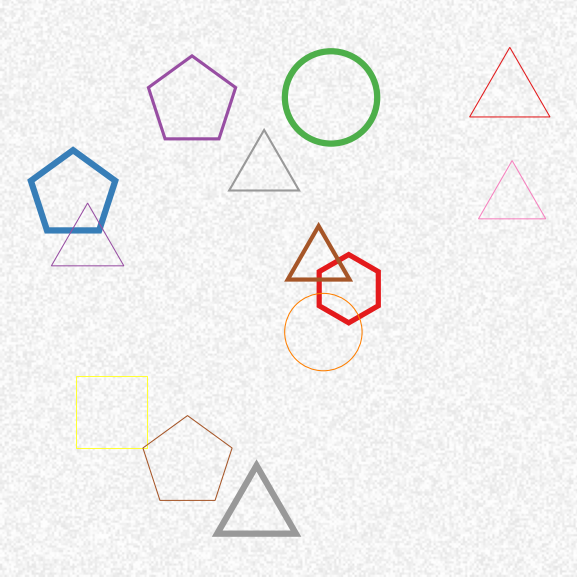[{"shape": "triangle", "thickness": 0.5, "radius": 0.4, "center": [0.883, 0.837]}, {"shape": "hexagon", "thickness": 2.5, "radius": 0.3, "center": [0.604, 0.499]}, {"shape": "pentagon", "thickness": 3, "radius": 0.38, "center": [0.127, 0.662]}, {"shape": "circle", "thickness": 3, "radius": 0.4, "center": [0.573, 0.83]}, {"shape": "pentagon", "thickness": 1.5, "radius": 0.4, "center": [0.333, 0.823]}, {"shape": "triangle", "thickness": 0.5, "radius": 0.36, "center": [0.152, 0.575]}, {"shape": "circle", "thickness": 0.5, "radius": 0.34, "center": [0.56, 0.424]}, {"shape": "square", "thickness": 0.5, "radius": 0.31, "center": [0.193, 0.286]}, {"shape": "pentagon", "thickness": 0.5, "radius": 0.41, "center": [0.325, 0.198]}, {"shape": "triangle", "thickness": 2, "radius": 0.31, "center": [0.552, 0.546]}, {"shape": "triangle", "thickness": 0.5, "radius": 0.34, "center": [0.887, 0.654]}, {"shape": "triangle", "thickness": 3, "radius": 0.39, "center": [0.444, 0.114]}, {"shape": "triangle", "thickness": 1, "radius": 0.35, "center": [0.457, 0.704]}]